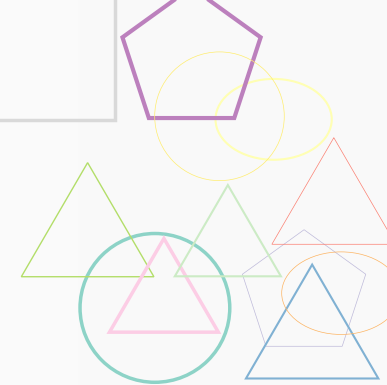[{"shape": "circle", "thickness": 2.5, "radius": 0.97, "center": [0.4, 0.2]}, {"shape": "oval", "thickness": 1.5, "radius": 0.75, "center": [0.706, 0.69]}, {"shape": "pentagon", "thickness": 0.5, "radius": 0.84, "center": [0.785, 0.236]}, {"shape": "triangle", "thickness": 0.5, "radius": 0.92, "center": [0.861, 0.458]}, {"shape": "triangle", "thickness": 1.5, "radius": 0.99, "center": [0.806, 0.116]}, {"shape": "oval", "thickness": 0.5, "radius": 0.77, "center": [0.88, 0.239]}, {"shape": "triangle", "thickness": 1, "radius": 0.99, "center": [0.226, 0.38]}, {"shape": "triangle", "thickness": 2.5, "radius": 0.81, "center": [0.423, 0.218]}, {"shape": "square", "thickness": 2.5, "radius": 0.96, "center": [0.106, 0.879]}, {"shape": "pentagon", "thickness": 3, "radius": 0.94, "center": [0.494, 0.845]}, {"shape": "triangle", "thickness": 1.5, "radius": 0.79, "center": [0.588, 0.361]}, {"shape": "circle", "thickness": 0.5, "radius": 0.84, "center": [0.566, 0.698]}]